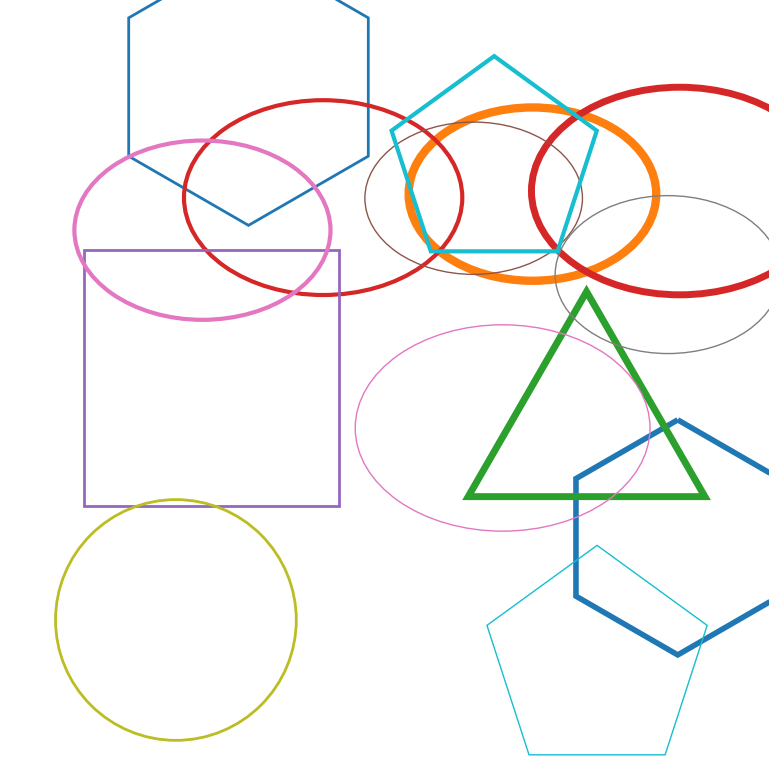[{"shape": "hexagon", "thickness": 2, "radius": 0.76, "center": [0.88, 0.302]}, {"shape": "hexagon", "thickness": 1, "radius": 0.9, "center": [0.323, 0.887]}, {"shape": "oval", "thickness": 3, "radius": 0.8, "center": [0.691, 0.748]}, {"shape": "triangle", "thickness": 2.5, "radius": 0.89, "center": [0.762, 0.444]}, {"shape": "oval", "thickness": 2.5, "radius": 0.96, "center": [0.883, 0.752]}, {"shape": "oval", "thickness": 1.5, "radius": 0.9, "center": [0.42, 0.743]}, {"shape": "square", "thickness": 1, "radius": 0.83, "center": [0.275, 0.509]}, {"shape": "oval", "thickness": 0.5, "radius": 0.71, "center": [0.615, 0.743]}, {"shape": "oval", "thickness": 1.5, "radius": 0.83, "center": [0.263, 0.701]}, {"shape": "oval", "thickness": 0.5, "radius": 0.96, "center": [0.653, 0.444]}, {"shape": "oval", "thickness": 0.5, "radius": 0.73, "center": [0.867, 0.643]}, {"shape": "circle", "thickness": 1, "radius": 0.78, "center": [0.228, 0.195]}, {"shape": "pentagon", "thickness": 0.5, "radius": 0.75, "center": [0.775, 0.141]}, {"shape": "pentagon", "thickness": 1.5, "radius": 0.7, "center": [0.642, 0.787]}]